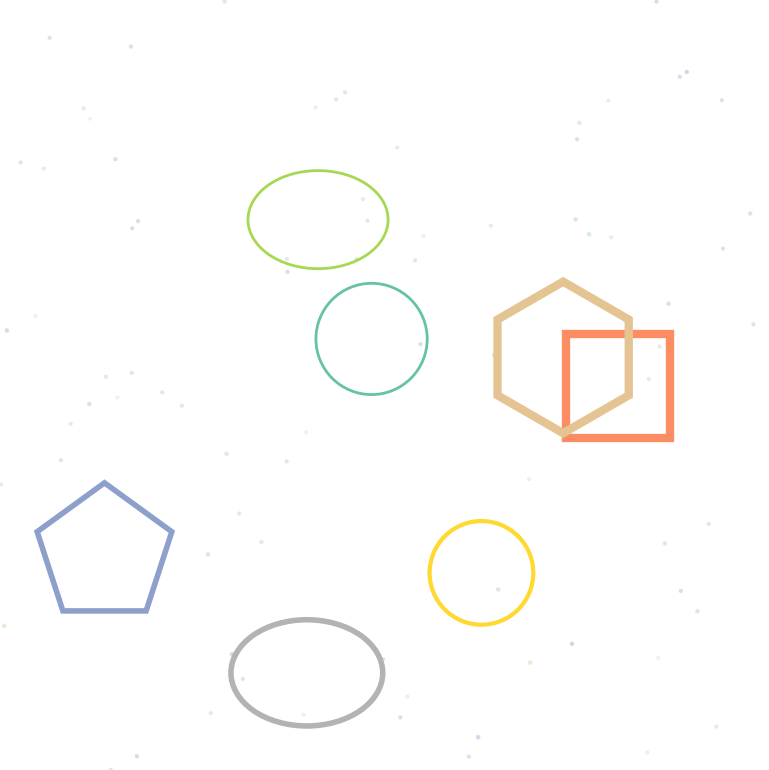[{"shape": "circle", "thickness": 1, "radius": 0.36, "center": [0.483, 0.56]}, {"shape": "square", "thickness": 3, "radius": 0.34, "center": [0.803, 0.498]}, {"shape": "pentagon", "thickness": 2, "radius": 0.46, "center": [0.136, 0.281]}, {"shape": "oval", "thickness": 1, "radius": 0.45, "center": [0.413, 0.715]}, {"shape": "circle", "thickness": 1.5, "radius": 0.34, "center": [0.625, 0.256]}, {"shape": "hexagon", "thickness": 3, "radius": 0.49, "center": [0.731, 0.536]}, {"shape": "oval", "thickness": 2, "radius": 0.49, "center": [0.398, 0.126]}]